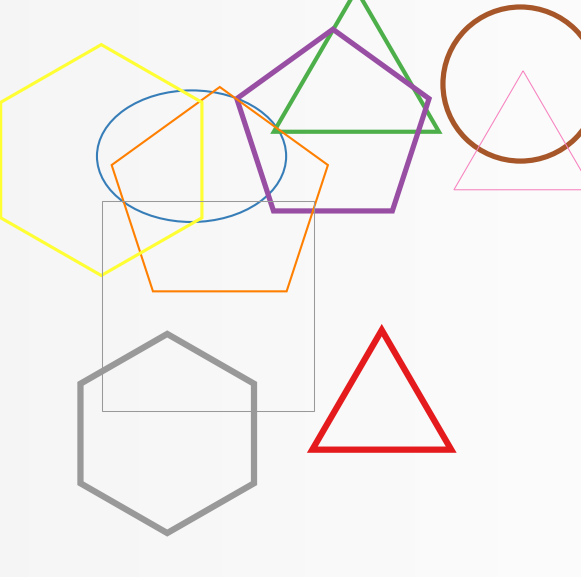[{"shape": "triangle", "thickness": 3, "radius": 0.69, "center": [0.657, 0.289]}, {"shape": "oval", "thickness": 1, "radius": 0.81, "center": [0.33, 0.729]}, {"shape": "triangle", "thickness": 2, "radius": 0.82, "center": [0.613, 0.853]}, {"shape": "pentagon", "thickness": 2.5, "radius": 0.87, "center": [0.573, 0.775]}, {"shape": "pentagon", "thickness": 1, "radius": 0.98, "center": [0.378, 0.653]}, {"shape": "hexagon", "thickness": 1.5, "radius": 1.0, "center": [0.174, 0.722]}, {"shape": "circle", "thickness": 2.5, "radius": 0.67, "center": [0.895, 0.854]}, {"shape": "triangle", "thickness": 0.5, "radius": 0.69, "center": [0.9, 0.739]}, {"shape": "square", "thickness": 0.5, "radius": 0.91, "center": [0.358, 0.469]}, {"shape": "hexagon", "thickness": 3, "radius": 0.86, "center": [0.288, 0.248]}]